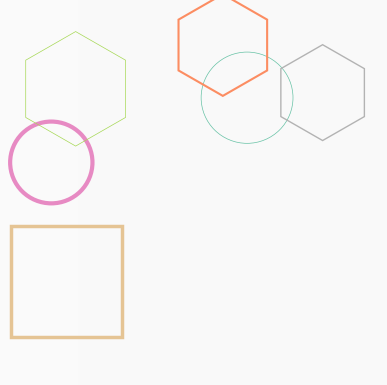[{"shape": "circle", "thickness": 0.5, "radius": 0.59, "center": [0.638, 0.746]}, {"shape": "hexagon", "thickness": 1.5, "radius": 0.66, "center": [0.575, 0.883]}, {"shape": "circle", "thickness": 3, "radius": 0.53, "center": [0.132, 0.578]}, {"shape": "hexagon", "thickness": 0.5, "radius": 0.74, "center": [0.195, 0.769]}, {"shape": "square", "thickness": 2.5, "radius": 0.72, "center": [0.172, 0.269]}, {"shape": "hexagon", "thickness": 1, "radius": 0.62, "center": [0.833, 0.759]}]